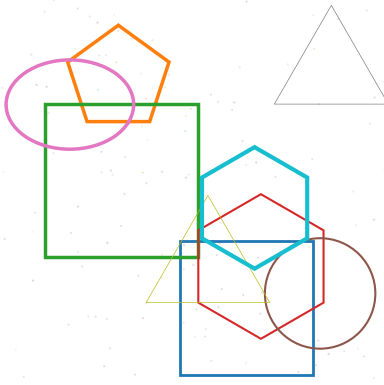[{"shape": "square", "thickness": 2, "radius": 0.87, "center": [0.64, 0.2]}, {"shape": "pentagon", "thickness": 2.5, "radius": 0.69, "center": [0.307, 0.796]}, {"shape": "square", "thickness": 2.5, "radius": 1.0, "center": [0.315, 0.532]}, {"shape": "hexagon", "thickness": 1.5, "radius": 0.94, "center": [0.678, 0.308]}, {"shape": "circle", "thickness": 1.5, "radius": 0.72, "center": [0.831, 0.238]}, {"shape": "oval", "thickness": 2.5, "radius": 0.83, "center": [0.181, 0.728]}, {"shape": "triangle", "thickness": 0.5, "radius": 0.85, "center": [0.861, 0.815]}, {"shape": "triangle", "thickness": 0.5, "radius": 0.93, "center": [0.54, 0.307]}, {"shape": "hexagon", "thickness": 3, "radius": 0.79, "center": [0.661, 0.46]}]